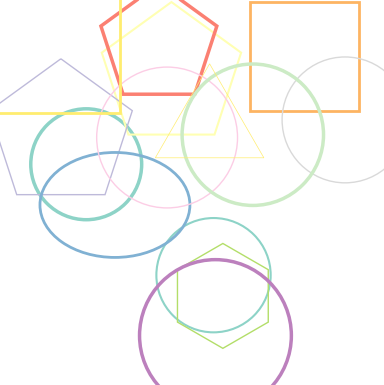[{"shape": "circle", "thickness": 1.5, "radius": 0.74, "center": [0.555, 0.285]}, {"shape": "circle", "thickness": 2.5, "radius": 0.72, "center": [0.224, 0.573]}, {"shape": "pentagon", "thickness": 1.5, "radius": 0.95, "center": [0.445, 0.804]}, {"shape": "pentagon", "thickness": 1, "radius": 0.98, "center": [0.158, 0.652]}, {"shape": "pentagon", "thickness": 2.5, "radius": 0.79, "center": [0.413, 0.883]}, {"shape": "oval", "thickness": 2, "radius": 0.97, "center": [0.299, 0.468]}, {"shape": "square", "thickness": 2, "radius": 0.71, "center": [0.79, 0.854]}, {"shape": "hexagon", "thickness": 1, "radius": 0.68, "center": [0.579, 0.231]}, {"shape": "circle", "thickness": 1, "radius": 0.91, "center": [0.434, 0.643]}, {"shape": "circle", "thickness": 1, "radius": 0.82, "center": [0.896, 0.689]}, {"shape": "circle", "thickness": 2.5, "radius": 0.99, "center": [0.56, 0.128]}, {"shape": "circle", "thickness": 2.5, "radius": 0.92, "center": [0.657, 0.65]}, {"shape": "square", "thickness": 2, "radius": 0.92, "center": [0.128, 0.889]}, {"shape": "triangle", "thickness": 0.5, "radius": 0.81, "center": [0.544, 0.672]}]